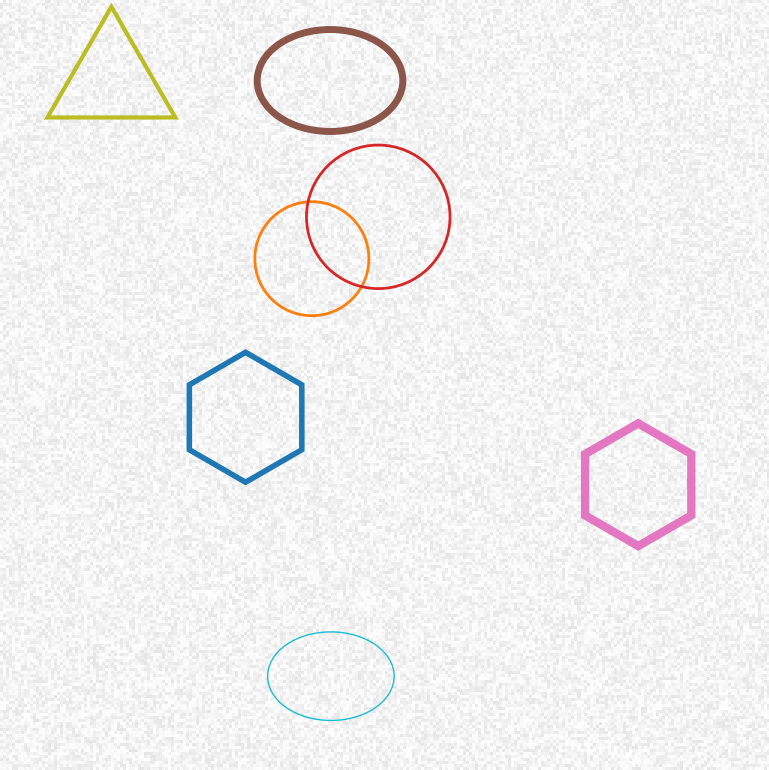[{"shape": "hexagon", "thickness": 2, "radius": 0.42, "center": [0.319, 0.458]}, {"shape": "circle", "thickness": 1, "radius": 0.37, "center": [0.405, 0.664]}, {"shape": "circle", "thickness": 1, "radius": 0.47, "center": [0.491, 0.718]}, {"shape": "oval", "thickness": 2.5, "radius": 0.47, "center": [0.429, 0.895]}, {"shape": "hexagon", "thickness": 3, "radius": 0.4, "center": [0.829, 0.37]}, {"shape": "triangle", "thickness": 1.5, "radius": 0.48, "center": [0.145, 0.895]}, {"shape": "oval", "thickness": 0.5, "radius": 0.41, "center": [0.43, 0.122]}]